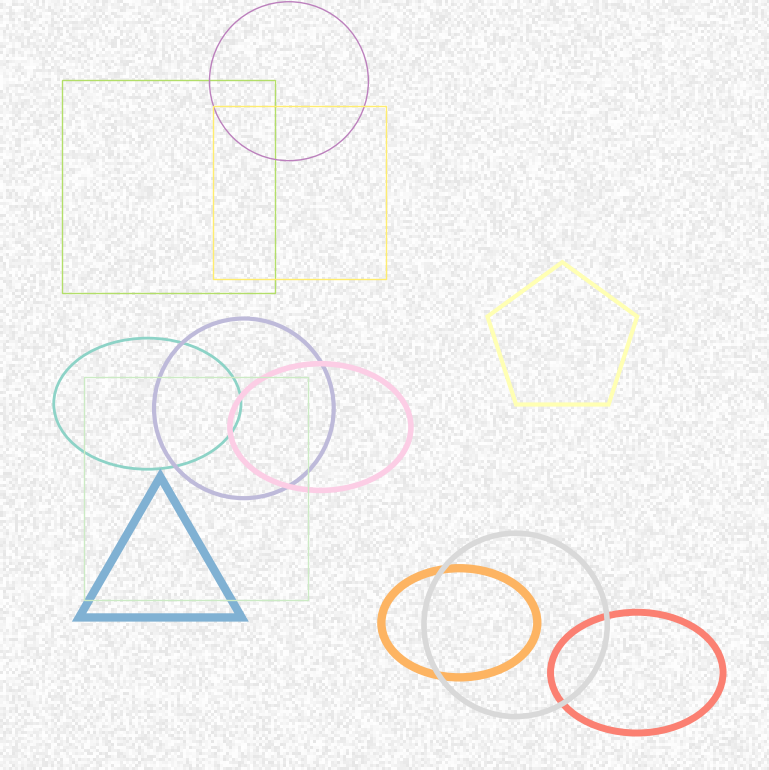[{"shape": "oval", "thickness": 1, "radius": 0.61, "center": [0.191, 0.476]}, {"shape": "pentagon", "thickness": 1.5, "radius": 0.51, "center": [0.73, 0.557]}, {"shape": "circle", "thickness": 1.5, "radius": 0.58, "center": [0.317, 0.47]}, {"shape": "oval", "thickness": 2.5, "radius": 0.56, "center": [0.827, 0.126]}, {"shape": "triangle", "thickness": 3, "radius": 0.61, "center": [0.208, 0.259]}, {"shape": "oval", "thickness": 3, "radius": 0.51, "center": [0.597, 0.191]}, {"shape": "square", "thickness": 0.5, "radius": 0.69, "center": [0.219, 0.758]}, {"shape": "oval", "thickness": 2, "radius": 0.59, "center": [0.416, 0.445]}, {"shape": "circle", "thickness": 2, "radius": 0.6, "center": [0.67, 0.188]}, {"shape": "circle", "thickness": 0.5, "radius": 0.52, "center": [0.375, 0.895]}, {"shape": "square", "thickness": 0.5, "radius": 0.72, "center": [0.255, 0.366]}, {"shape": "square", "thickness": 0.5, "radius": 0.56, "center": [0.389, 0.75]}]